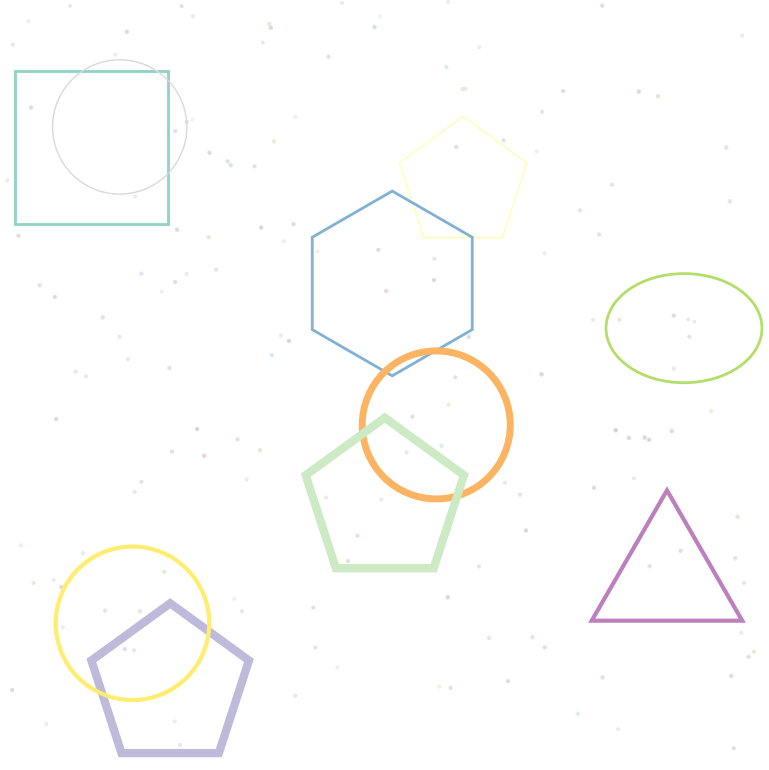[{"shape": "square", "thickness": 1, "radius": 0.5, "center": [0.119, 0.808]}, {"shape": "pentagon", "thickness": 0.5, "radius": 0.43, "center": [0.601, 0.762]}, {"shape": "pentagon", "thickness": 3, "radius": 0.54, "center": [0.221, 0.109]}, {"shape": "hexagon", "thickness": 1, "radius": 0.6, "center": [0.509, 0.632]}, {"shape": "circle", "thickness": 2.5, "radius": 0.48, "center": [0.567, 0.448]}, {"shape": "oval", "thickness": 1, "radius": 0.51, "center": [0.888, 0.574]}, {"shape": "circle", "thickness": 0.5, "radius": 0.44, "center": [0.155, 0.835]}, {"shape": "triangle", "thickness": 1.5, "radius": 0.56, "center": [0.866, 0.25]}, {"shape": "pentagon", "thickness": 3, "radius": 0.54, "center": [0.5, 0.349]}, {"shape": "circle", "thickness": 1.5, "radius": 0.5, "center": [0.172, 0.191]}]